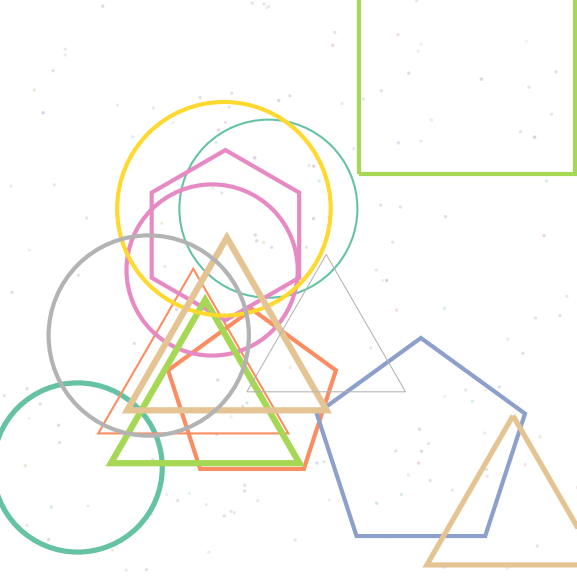[{"shape": "circle", "thickness": 1, "radius": 0.77, "center": [0.465, 0.638]}, {"shape": "circle", "thickness": 2.5, "radius": 0.73, "center": [0.135, 0.19]}, {"shape": "triangle", "thickness": 1, "radius": 0.95, "center": [0.335, 0.344]}, {"shape": "pentagon", "thickness": 2, "radius": 0.76, "center": [0.436, 0.311]}, {"shape": "pentagon", "thickness": 2, "radius": 0.95, "center": [0.729, 0.224]}, {"shape": "hexagon", "thickness": 2, "radius": 0.74, "center": [0.39, 0.592]}, {"shape": "circle", "thickness": 2, "radius": 0.74, "center": [0.367, 0.532]}, {"shape": "triangle", "thickness": 3, "radius": 0.94, "center": [0.355, 0.291]}, {"shape": "square", "thickness": 2, "radius": 0.93, "center": [0.809, 0.884]}, {"shape": "circle", "thickness": 2, "radius": 0.92, "center": [0.388, 0.638]}, {"shape": "triangle", "thickness": 3, "radius": 1.0, "center": [0.393, 0.388]}, {"shape": "triangle", "thickness": 2.5, "radius": 0.86, "center": [0.888, 0.107]}, {"shape": "triangle", "thickness": 0.5, "radius": 0.79, "center": [0.565, 0.4]}, {"shape": "circle", "thickness": 2, "radius": 0.87, "center": [0.258, 0.418]}]